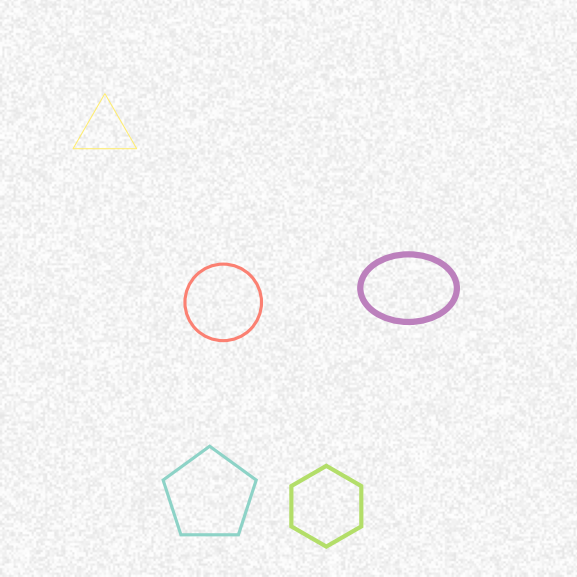[{"shape": "pentagon", "thickness": 1.5, "radius": 0.42, "center": [0.363, 0.142]}, {"shape": "circle", "thickness": 1.5, "radius": 0.33, "center": [0.387, 0.476]}, {"shape": "hexagon", "thickness": 2, "radius": 0.35, "center": [0.565, 0.123]}, {"shape": "oval", "thickness": 3, "radius": 0.42, "center": [0.707, 0.5]}, {"shape": "triangle", "thickness": 0.5, "radius": 0.32, "center": [0.182, 0.773]}]